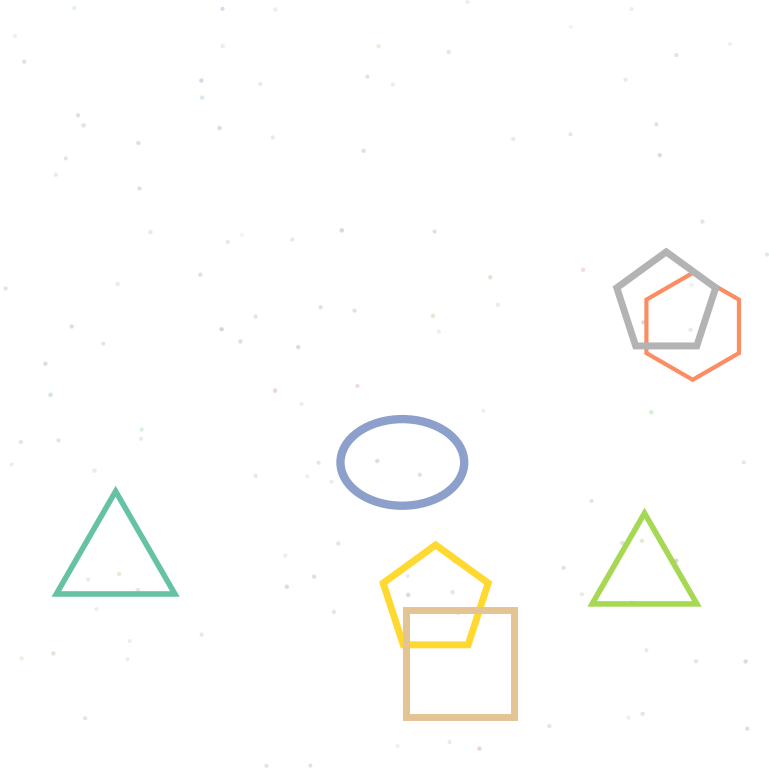[{"shape": "triangle", "thickness": 2, "radius": 0.44, "center": [0.15, 0.273]}, {"shape": "hexagon", "thickness": 1.5, "radius": 0.35, "center": [0.9, 0.576]}, {"shape": "oval", "thickness": 3, "radius": 0.4, "center": [0.523, 0.399]}, {"shape": "triangle", "thickness": 2, "radius": 0.39, "center": [0.837, 0.255]}, {"shape": "pentagon", "thickness": 2.5, "radius": 0.36, "center": [0.566, 0.221]}, {"shape": "square", "thickness": 2.5, "radius": 0.35, "center": [0.598, 0.138]}, {"shape": "pentagon", "thickness": 2.5, "radius": 0.34, "center": [0.865, 0.605]}]